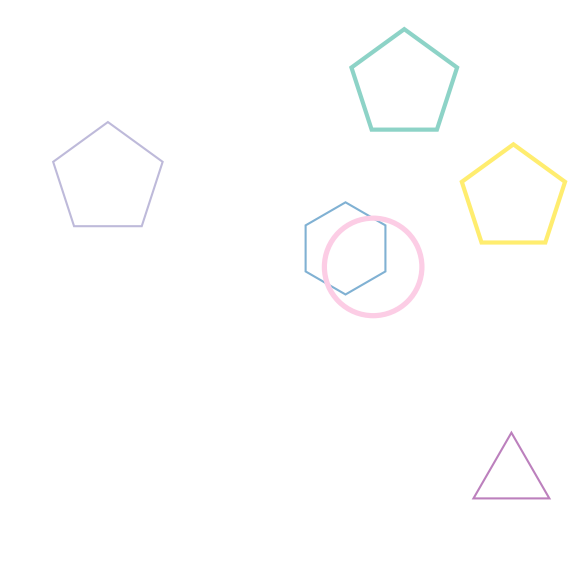[{"shape": "pentagon", "thickness": 2, "radius": 0.48, "center": [0.7, 0.852]}, {"shape": "pentagon", "thickness": 1, "radius": 0.5, "center": [0.187, 0.688]}, {"shape": "hexagon", "thickness": 1, "radius": 0.4, "center": [0.598, 0.569]}, {"shape": "circle", "thickness": 2.5, "radius": 0.42, "center": [0.646, 0.537]}, {"shape": "triangle", "thickness": 1, "radius": 0.38, "center": [0.886, 0.174]}, {"shape": "pentagon", "thickness": 2, "radius": 0.47, "center": [0.889, 0.655]}]